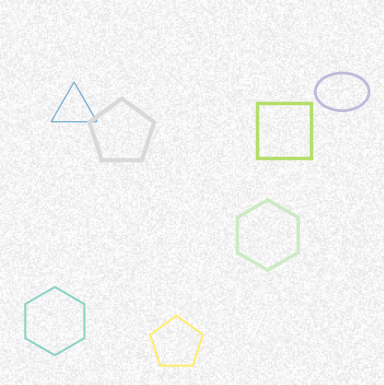[{"shape": "hexagon", "thickness": 1.5, "radius": 0.44, "center": [0.142, 0.166]}, {"shape": "oval", "thickness": 2, "radius": 0.35, "center": [0.889, 0.761]}, {"shape": "triangle", "thickness": 1, "radius": 0.34, "center": [0.192, 0.718]}, {"shape": "square", "thickness": 2.5, "radius": 0.36, "center": [0.738, 0.661]}, {"shape": "pentagon", "thickness": 3, "radius": 0.44, "center": [0.316, 0.655]}, {"shape": "hexagon", "thickness": 2.5, "radius": 0.46, "center": [0.696, 0.39]}, {"shape": "pentagon", "thickness": 1.5, "radius": 0.36, "center": [0.459, 0.108]}]